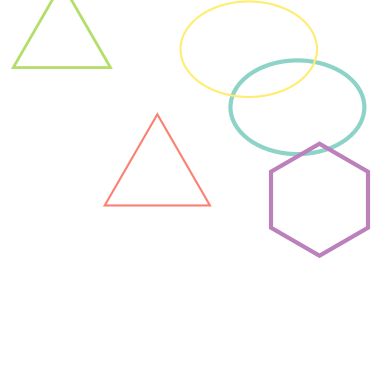[{"shape": "oval", "thickness": 3, "radius": 0.87, "center": [0.772, 0.721]}, {"shape": "triangle", "thickness": 1.5, "radius": 0.79, "center": [0.409, 0.545]}, {"shape": "triangle", "thickness": 2, "radius": 0.73, "center": [0.161, 0.897]}, {"shape": "hexagon", "thickness": 3, "radius": 0.73, "center": [0.83, 0.481]}, {"shape": "oval", "thickness": 1.5, "radius": 0.89, "center": [0.646, 0.872]}]